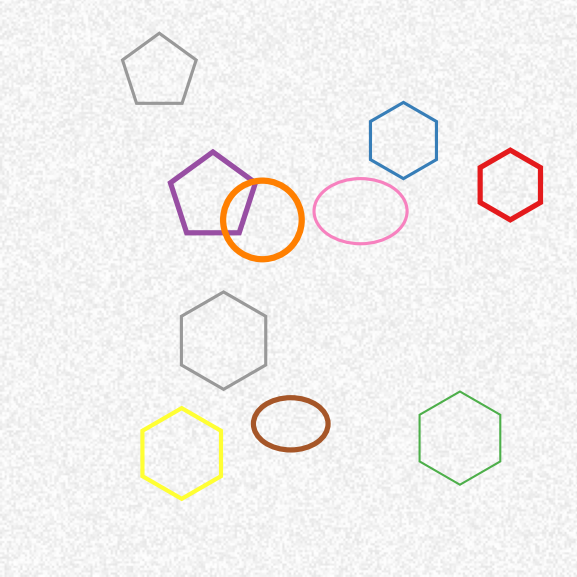[{"shape": "hexagon", "thickness": 2.5, "radius": 0.3, "center": [0.884, 0.679]}, {"shape": "hexagon", "thickness": 1.5, "radius": 0.33, "center": [0.699, 0.756]}, {"shape": "hexagon", "thickness": 1, "radius": 0.4, "center": [0.796, 0.24]}, {"shape": "pentagon", "thickness": 2.5, "radius": 0.39, "center": [0.369, 0.659]}, {"shape": "circle", "thickness": 3, "radius": 0.34, "center": [0.454, 0.618]}, {"shape": "hexagon", "thickness": 2, "radius": 0.39, "center": [0.315, 0.214]}, {"shape": "oval", "thickness": 2.5, "radius": 0.32, "center": [0.503, 0.265]}, {"shape": "oval", "thickness": 1.5, "radius": 0.4, "center": [0.624, 0.633]}, {"shape": "pentagon", "thickness": 1.5, "radius": 0.34, "center": [0.276, 0.874]}, {"shape": "hexagon", "thickness": 1.5, "radius": 0.42, "center": [0.387, 0.409]}]